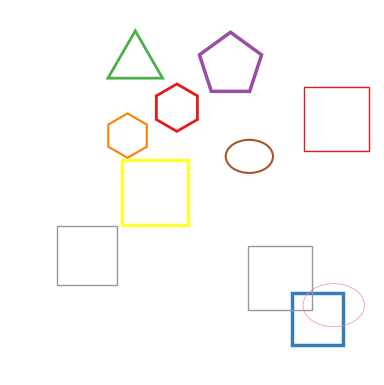[{"shape": "square", "thickness": 1, "radius": 0.42, "center": [0.875, 0.691]}, {"shape": "hexagon", "thickness": 2, "radius": 0.31, "center": [0.459, 0.72]}, {"shape": "square", "thickness": 2.5, "radius": 0.34, "center": [0.825, 0.171]}, {"shape": "triangle", "thickness": 2, "radius": 0.41, "center": [0.351, 0.838]}, {"shape": "pentagon", "thickness": 2.5, "radius": 0.42, "center": [0.599, 0.831]}, {"shape": "hexagon", "thickness": 1.5, "radius": 0.29, "center": [0.331, 0.648]}, {"shape": "square", "thickness": 2.5, "radius": 0.42, "center": [0.402, 0.501]}, {"shape": "oval", "thickness": 1.5, "radius": 0.31, "center": [0.648, 0.594]}, {"shape": "oval", "thickness": 0.5, "radius": 0.4, "center": [0.867, 0.207]}, {"shape": "square", "thickness": 1, "radius": 0.41, "center": [0.727, 0.277]}, {"shape": "square", "thickness": 1, "radius": 0.38, "center": [0.226, 0.337]}]